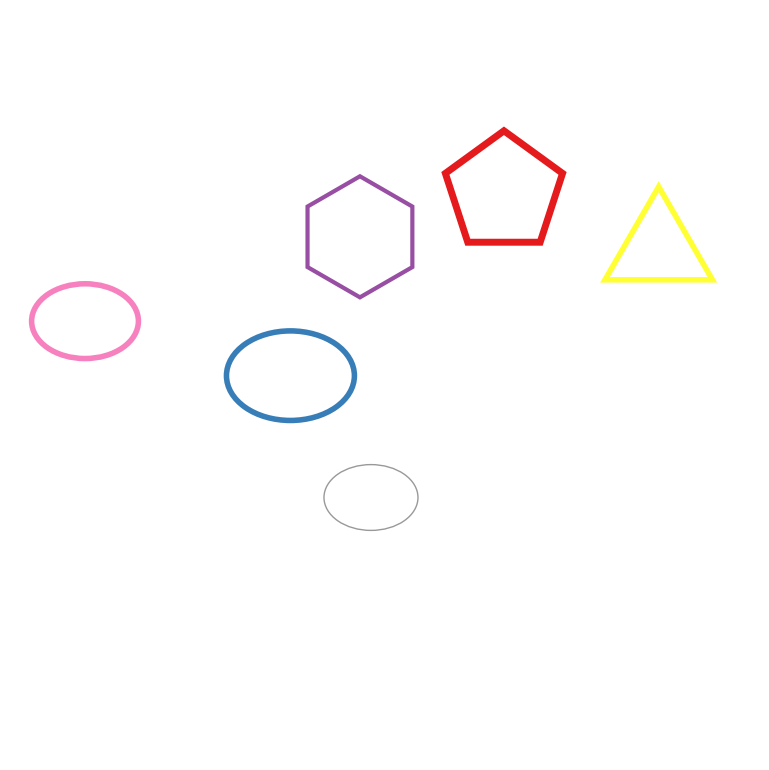[{"shape": "pentagon", "thickness": 2.5, "radius": 0.4, "center": [0.654, 0.75]}, {"shape": "oval", "thickness": 2, "radius": 0.42, "center": [0.377, 0.512]}, {"shape": "hexagon", "thickness": 1.5, "radius": 0.39, "center": [0.467, 0.692]}, {"shape": "triangle", "thickness": 2, "radius": 0.4, "center": [0.855, 0.677]}, {"shape": "oval", "thickness": 2, "radius": 0.35, "center": [0.11, 0.583]}, {"shape": "oval", "thickness": 0.5, "radius": 0.31, "center": [0.482, 0.354]}]